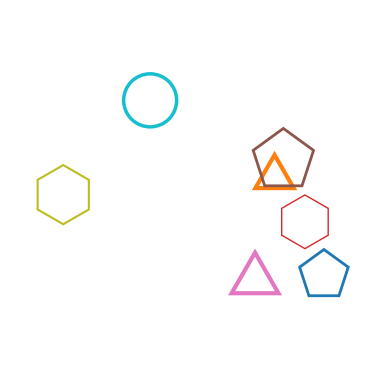[{"shape": "pentagon", "thickness": 2, "radius": 0.33, "center": [0.841, 0.286]}, {"shape": "triangle", "thickness": 3, "radius": 0.29, "center": [0.713, 0.54]}, {"shape": "hexagon", "thickness": 1, "radius": 0.35, "center": [0.792, 0.424]}, {"shape": "pentagon", "thickness": 2, "radius": 0.41, "center": [0.736, 0.584]}, {"shape": "triangle", "thickness": 3, "radius": 0.35, "center": [0.662, 0.273]}, {"shape": "hexagon", "thickness": 1.5, "radius": 0.38, "center": [0.164, 0.494]}, {"shape": "circle", "thickness": 2.5, "radius": 0.34, "center": [0.39, 0.739]}]